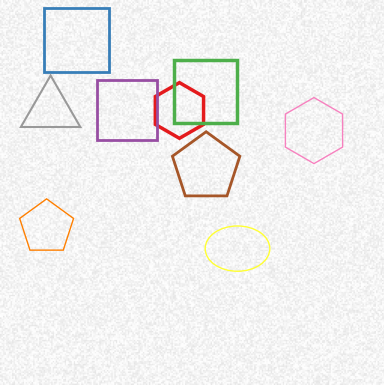[{"shape": "hexagon", "thickness": 2.5, "radius": 0.36, "center": [0.466, 0.713]}, {"shape": "square", "thickness": 2, "radius": 0.42, "center": [0.199, 0.896]}, {"shape": "square", "thickness": 2.5, "radius": 0.41, "center": [0.534, 0.762]}, {"shape": "square", "thickness": 2, "radius": 0.39, "center": [0.329, 0.714]}, {"shape": "pentagon", "thickness": 1, "radius": 0.37, "center": [0.121, 0.41]}, {"shape": "oval", "thickness": 1, "radius": 0.42, "center": [0.617, 0.354]}, {"shape": "pentagon", "thickness": 2, "radius": 0.46, "center": [0.535, 0.566]}, {"shape": "hexagon", "thickness": 1, "radius": 0.43, "center": [0.816, 0.661]}, {"shape": "triangle", "thickness": 1.5, "radius": 0.45, "center": [0.131, 0.715]}]